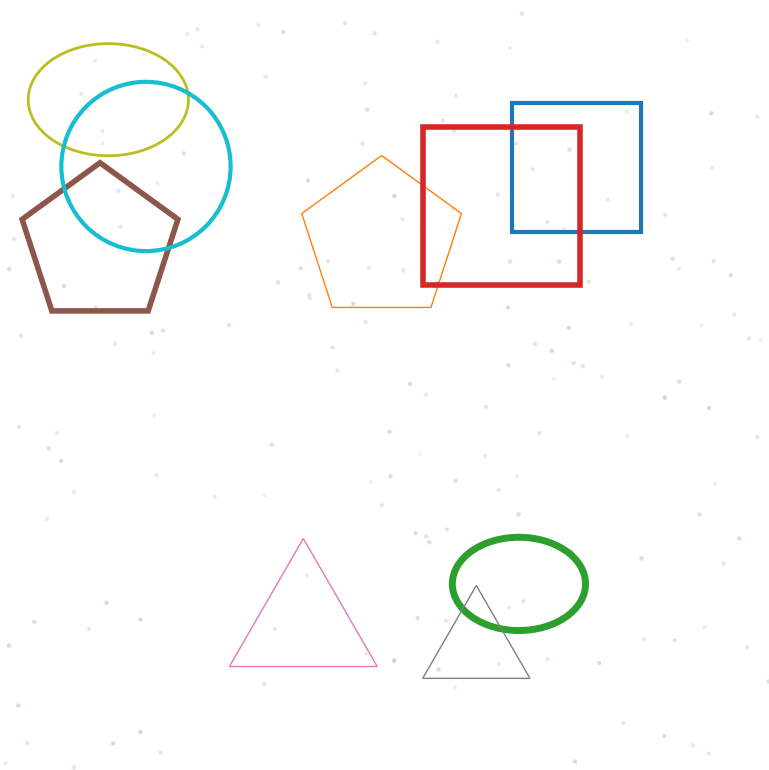[{"shape": "square", "thickness": 1.5, "radius": 0.42, "center": [0.749, 0.783]}, {"shape": "pentagon", "thickness": 0.5, "radius": 0.55, "center": [0.496, 0.689]}, {"shape": "oval", "thickness": 2.5, "radius": 0.43, "center": [0.674, 0.242]}, {"shape": "square", "thickness": 2, "radius": 0.51, "center": [0.651, 0.732]}, {"shape": "pentagon", "thickness": 2, "radius": 0.53, "center": [0.13, 0.682]}, {"shape": "triangle", "thickness": 0.5, "radius": 0.55, "center": [0.394, 0.19]}, {"shape": "triangle", "thickness": 0.5, "radius": 0.4, "center": [0.619, 0.159]}, {"shape": "oval", "thickness": 1, "radius": 0.52, "center": [0.141, 0.871]}, {"shape": "circle", "thickness": 1.5, "radius": 0.55, "center": [0.19, 0.784]}]